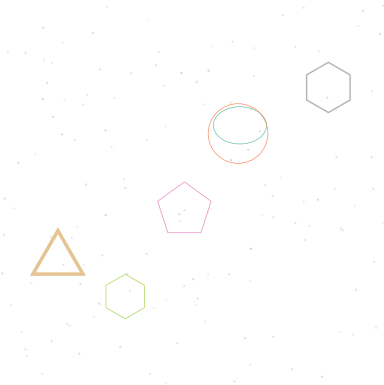[{"shape": "oval", "thickness": 0.5, "radius": 0.35, "center": [0.623, 0.674]}, {"shape": "circle", "thickness": 0.5, "radius": 0.39, "center": [0.618, 0.653]}, {"shape": "pentagon", "thickness": 0.5, "radius": 0.37, "center": [0.479, 0.455]}, {"shape": "hexagon", "thickness": 0.5, "radius": 0.29, "center": [0.325, 0.23]}, {"shape": "triangle", "thickness": 2.5, "radius": 0.38, "center": [0.15, 0.326]}, {"shape": "hexagon", "thickness": 1, "radius": 0.33, "center": [0.853, 0.773]}]